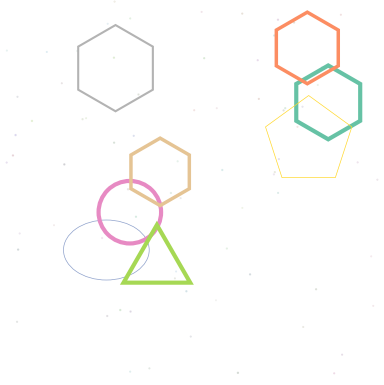[{"shape": "hexagon", "thickness": 3, "radius": 0.48, "center": [0.853, 0.734]}, {"shape": "hexagon", "thickness": 2.5, "radius": 0.46, "center": [0.798, 0.875]}, {"shape": "oval", "thickness": 0.5, "radius": 0.56, "center": [0.276, 0.351]}, {"shape": "circle", "thickness": 3, "radius": 0.41, "center": [0.337, 0.449]}, {"shape": "triangle", "thickness": 3, "radius": 0.5, "center": [0.407, 0.316]}, {"shape": "pentagon", "thickness": 0.5, "radius": 0.59, "center": [0.802, 0.634]}, {"shape": "hexagon", "thickness": 2.5, "radius": 0.44, "center": [0.416, 0.554]}, {"shape": "hexagon", "thickness": 1.5, "radius": 0.56, "center": [0.3, 0.823]}]